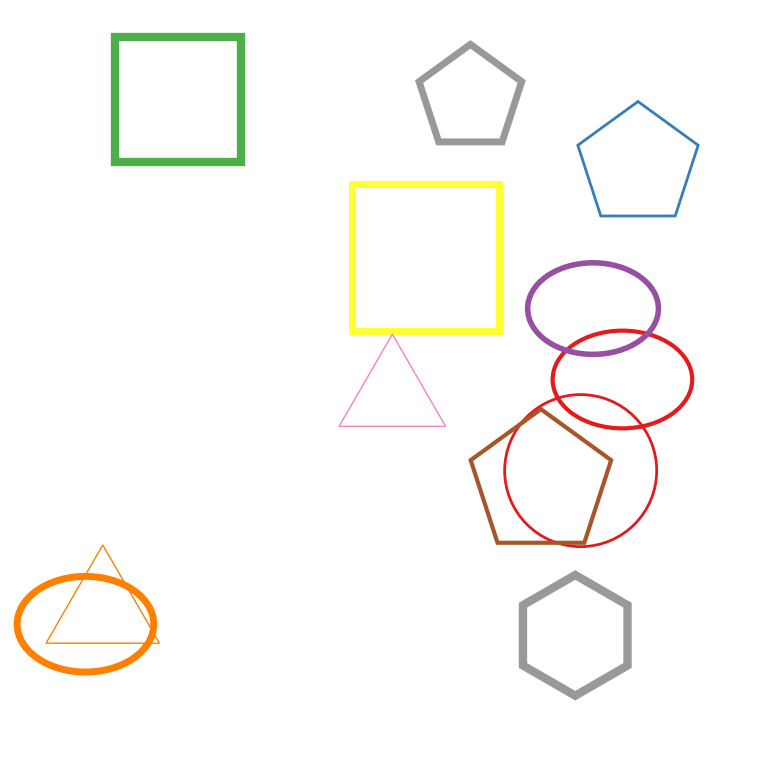[{"shape": "circle", "thickness": 1, "radius": 0.49, "center": [0.754, 0.389]}, {"shape": "oval", "thickness": 1.5, "radius": 0.45, "center": [0.808, 0.507]}, {"shape": "pentagon", "thickness": 1, "radius": 0.41, "center": [0.829, 0.786]}, {"shape": "square", "thickness": 3, "radius": 0.41, "center": [0.231, 0.871]}, {"shape": "oval", "thickness": 2, "radius": 0.42, "center": [0.77, 0.599]}, {"shape": "oval", "thickness": 2.5, "radius": 0.44, "center": [0.111, 0.189]}, {"shape": "triangle", "thickness": 0.5, "radius": 0.43, "center": [0.133, 0.207]}, {"shape": "square", "thickness": 2.5, "radius": 0.48, "center": [0.553, 0.665]}, {"shape": "pentagon", "thickness": 1.5, "radius": 0.48, "center": [0.703, 0.373]}, {"shape": "triangle", "thickness": 0.5, "radius": 0.4, "center": [0.51, 0.486]}, {"shape": "pentagon", "thickness": 2.5, "radius": 0.35, "center": [0.611, 0.872]}, {"shape": "hexagon", "thickness": 3, "radius": 0.39, "center": [0.747, 0.175]}]